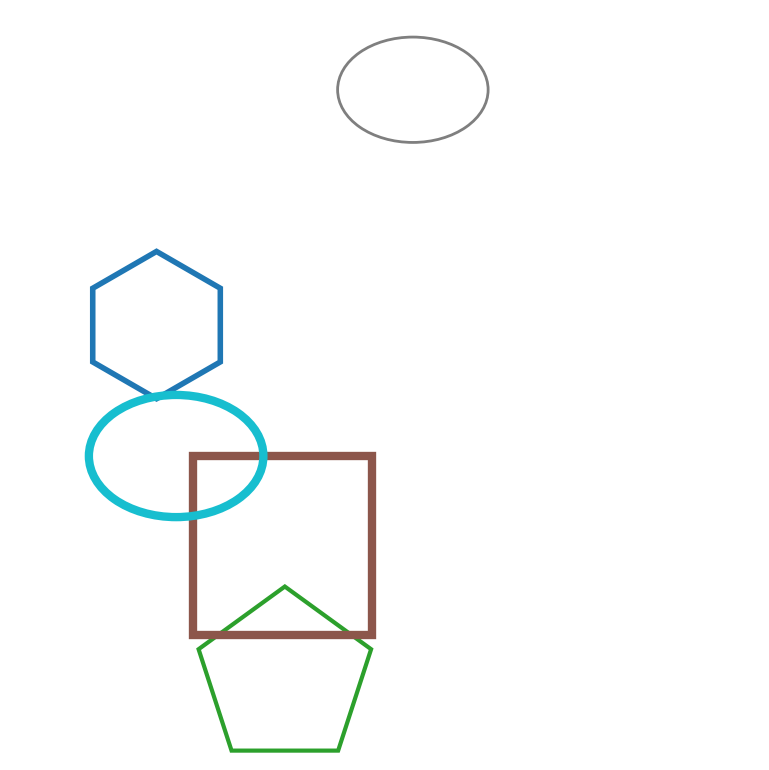[{"shape": "hexagon", "thickness": 2, "radius": 0.48, "center": [0.203, 0.578]}, {"shape": "pentagon", "thickness": 1.5, "radius": 0.59, "center": [0.37, 0.12]}, {"shape": "square", "thickness": 3, "radius": 0.58, "center": [0.367, 0.291]}, {"shape": "oval", "thickness": 1, "radius": 0.49, "center": [0.536, 0.883]}, {"shape": "oval", "thickness": 3, "radius": 0.57, "center": [0.229, 0.408]}]